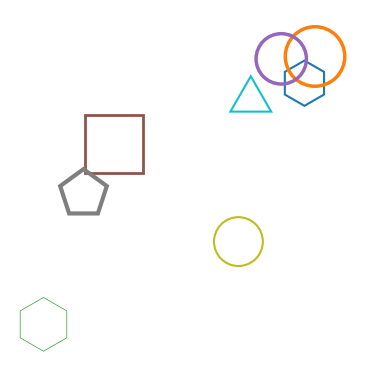[{"shape": "hexagon", "thickness": 1.5, "radius": 0.29, "center": [0.791, 0.784]}, {"shape": "circle", "thickness": 2.5, "radius": 0.39, "center": [0.818, 0.853]}, {"shape": "hexagon", "thickness": 0.5, "radius": 0.35, "center": [0.113, 0.158]}, {"shape": "circle", "thickness": 2.5, "radius": 0.33, "center": [0.731, 0.847]}, {"shape": "square", "thickness": 2, "radius": 0.38, "center": [0.296, 0.626]}, {"shape": "pentagon", "thickness": 3, "radius": 0.32, "center": [0.217, 0.497]}, {"shape": "circle", "thickness": 1.5, "radius": 0.32, "center": [0.619, 0.373]}, {"shape": "triangle", "thickness": 1.5, "radius": 0.31, "center": [0.651, 0.741]}]